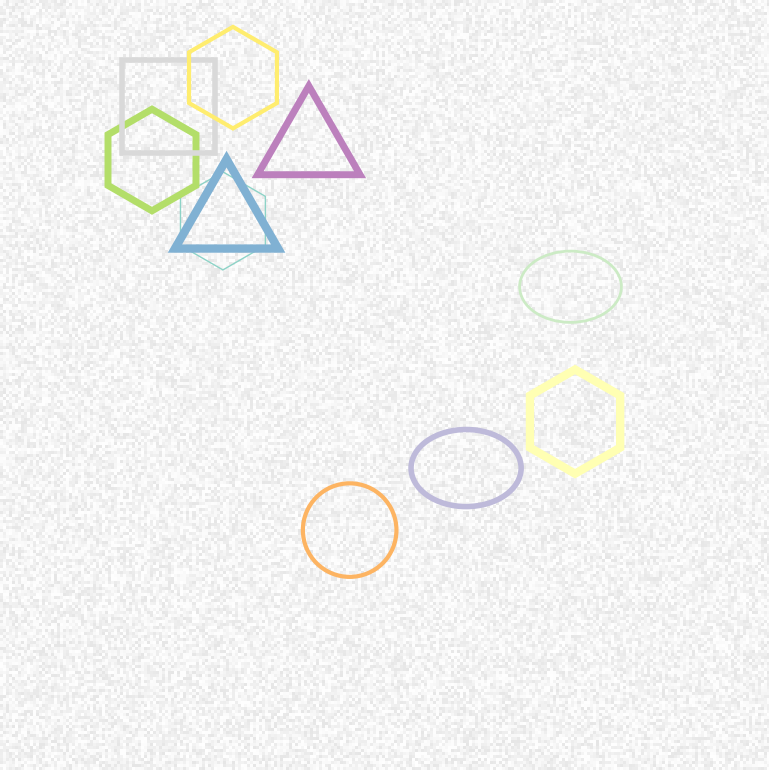[{"shape": "hexagon", "thickness": 0.5, "radius": 0.32, "center": [0.29, 0.713]}, {"shape": "hexagon", "thickness": 3, "radius": 0.34, "center": [0.747, 0.452]}, {"shape": "oval", "thickness": 2, "radius": 0.36, "center": [0.605, 0.392]}, {"shape": "triangle", "thickness": 3, "radius": 0.39, "center": [0.294, 0.716]}, {"shape": "circle", "thickness": 1.5, "radius": 0.3, "center": [0.454, 0.312]}, {"shape": "hexagon", "thickness": 2.5, "radius": 0.33, "center": [0.197, 0.792]}, {"shape": "square", "thickness": 2, "radius": 0.3, "center": [0.219, 0.861]}, {"shape": "triangle", "thickness": 2.5, "radius": 0.38, "center": [0.401, 0.812]}, {"shape": "oval", "thickness": 1, "radius": 0.33, "center": [0.741, 0.628]}, {"shape": "hexagon", "thickness": 1.5, "radius": 0.33, "center": [0.303, 0.899]}]